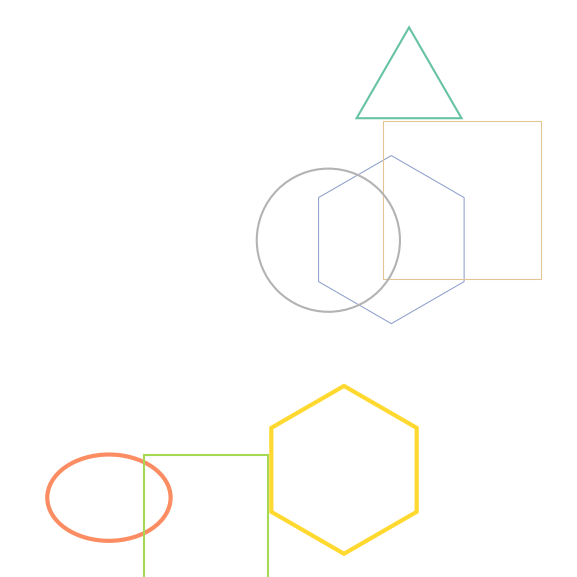[{"shape": "triangle", "thickness": 1, "radius": 0.52, "center": [0.708, 0.847]}, {"shape": "oval", "thickness": 2, "radius": 0.53, "center": [0.189, 0.137]}, {"shape": "hexagon", "thickness": 0.5, "radius": 0.73, "center": [0.678, 0.584]}, {"shape": "square", "thickness": 1, "radius": 0.54, "center": [0.356, 0.103]}, {"shape": "hexagon", "thickness": 2, "radius": 0.73, "center": [0.596, 0.186]}, {"shape": "square", "thickness": 0.5, "radius": 0.69, "center": [0.801, 0.653]}, {"shape": "circle", "thickness": 1, "radius": 0.62, "center": [0.569, 0.583]}]